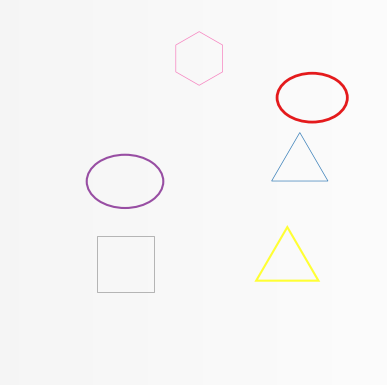[{"shape": "oval", "thickness": 2, "radius": 0.45, "center": [0.806, 0.746]}, {"shape": "triangle", "thickness": 0.5, "radius": 0.42, "center": [0.774, 0.572]}, {"shape": "oval", "thickness": 1.5, "radius": 0.49, "center": [0.323, 0.529]}, {"shape": "triangle", "thickness": 1.5, "radius": 0.46, "center": [0.741, 0.317]}, {"shape": "hexagon", "thickness": 0.5, "radius": 0.35, "center": [0.514, 0.848]}, {"shape": "square", "thickness": 0.5, "radius": 0.36, "center": [0.324, 0.315]}]